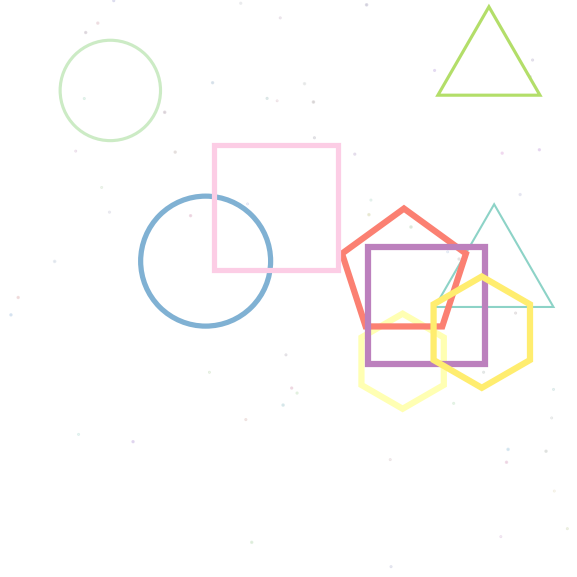[{"shape": "triangle", "thickness": 1, "radius": 0.59, "center": [0.856, 0.527]}, {"shape": "hexagon", "thickness": 3, "radius": 0.41, "center": [0.697, 0.374]}, {"shape": "pentagon", "thickness": 3, "radius": 0.56, "center": [0.7, 0.525]}, {"shape": "circle", "thickness": 2.5, "radius": 0.56, "center": [0.356, 0.547]}, {"shape": "triangle", "thickness": 1.5, "radius": 0.51, "center": [0.847, 0.885]}, {"shape": "square", "thickness": 2.5, "radius": 0.54, "center": [0.478, 0.639]}, {"shape": "square", "thickness": 3, "radius": 0.51, "center": [0.739, 0.47]}, {"shape": "circle", "thickness": 1.5, "radius": 0.43, "center": [0.191, 0.843]}, {"shape": "hexagon", "thickness": 3, "radius": 0.48, "center": [0.834, 0.424]}]